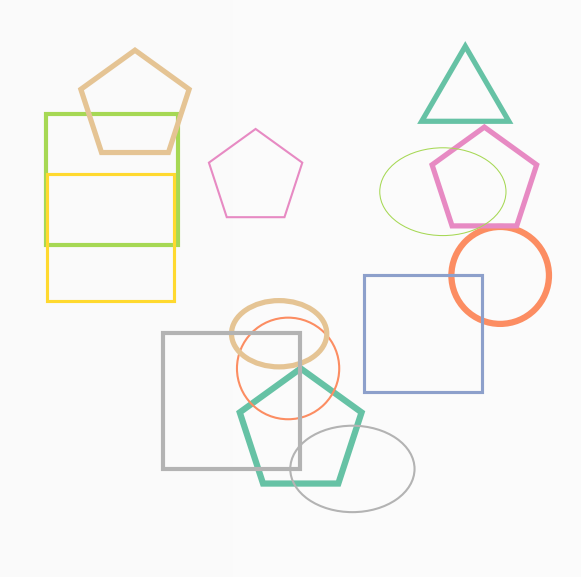[{"shape": "pentagon", "thickness": 3, "radius": 0.55, "center": [0.517, 0.251]}, {"shape": "triangle", "thickness": 2.5, "radius": 0.43, "center": [0.8, 0.832]}, {"shape": "circle", "thickness": 1, "radius": 0.44, "center": [0.496, 0.361]}, {"shape": "circle", "thickness": 3, "radius": 0.42, "center": [0.861, 0.522]}, {"shape": "square", "thickness": 1.5, "radius": 0.51, "center": [0.728, 0.422]}, {"shape": "pentagon", "thickness": 1, "radius": 0.42, "center": [0.44, 0.691]}, {"shape": "pentagon", "thickness": 2.5, "radius": 0.47, "center": [0.833, 0.684]}, {"shape": "oval", "thickness": 0.5, "radius": 0.54, "center": [0.762, 0.667]}, {"shape": "square", "thickness": 2, "radius": 0.57, "center": [0.193, 0.689]}, {"shape": "square", "thickness": 1.5, "radius": 0.55, "center": [0.19, 0.587]}, {"shape": "oval", "thickness": 2.5, "radius": 0.41, "center": [0.48, 0.421]}, {"shape": "pentagon", "thickness": 2.5, "radius": 0.49, "center": [0.232, 0.814]}, {"shape": "oval", "thickness": 1, "radius": 0.53, "center": [0.606, 0.187]}, {"shape": "square", "thickness": 2, "radius": 0.59, "center": [0.398, 0.305]}]